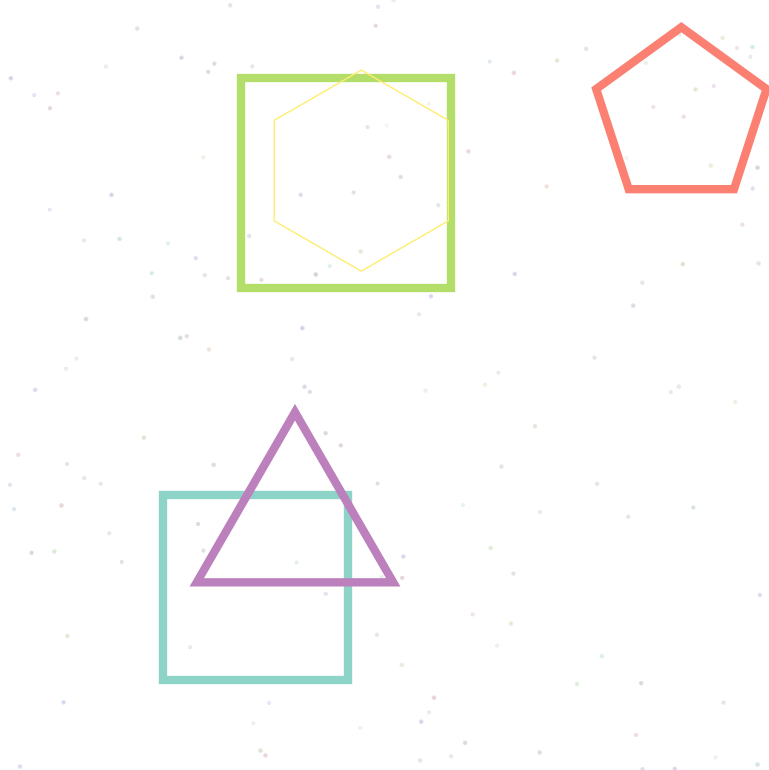[{"shape": "square", "thickness": 3, "radius": 0.6, "center": [0.332, 0.237]}, {"shape": "pentagon", "thickness": 3, "radius": 0.58, "center": [0.885, 0.848]}, {"shape": "square", "thickness": 3, "radius": 0.68, "center": [0.449, 0.762]}, {"shape": "triangle", "thickness": 3, "radius": 0.74, "center": [0.383, 0.317]}, {"shape": "hexagon", "thickness": 0.5, "radius": 0.65, "center": [0.469, 0.778]}]